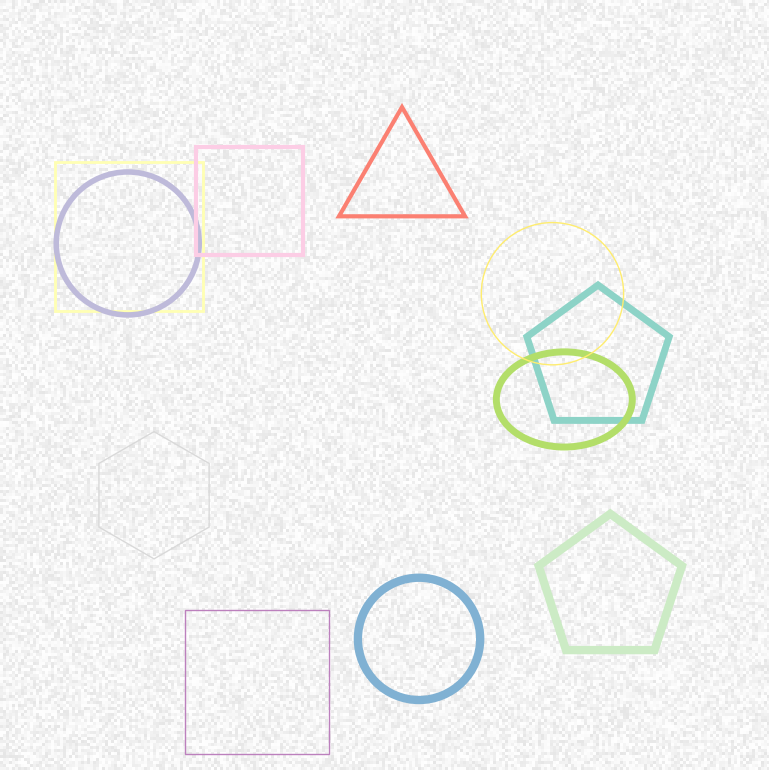[{"shape": "pentagon", "thickness": 2.5, "radius": 0.49, "center": [0.777, 0.533]}, {"shape": "square", "thickness": 1, "radius": 0.48, "center": [0.167, 0.693]}, {"shape": "circle", "thickness": 2, "radius": 0.46, "center": [0.166, 0.684]}, {"shape": "triangle", "thickness": 1.5, "radius": 0.47, "center": [0.522, 0.766]}, {"shape": "circle", "thickness": 3, "radius": 0.4, "center": [0.544, 0.17]}, {"shape": "oval", "thickness": 2.5, "radius": 0.44, "center": [0.733, 0.481]}, {"shape": "square", "thickness": 1.5, "radius": 0.35, "center": [0.324, 0.739]}, {"shape": "hexagon", "thickness": 0.5, "radius": 0.41, "center": [0.2, 0.357]}, {"shape": "square", "thickness": 0.5, "radius": 0.47, "center": [0.334, 0.115]}, {"shape": "pentagon", "thickness": 3, "radius": 0.49, "center": [0.793, 0.235]}, {"shape": "circle", "thickness": 0.5, "radius": 0.46, "center": [0.717, 0.619]}]